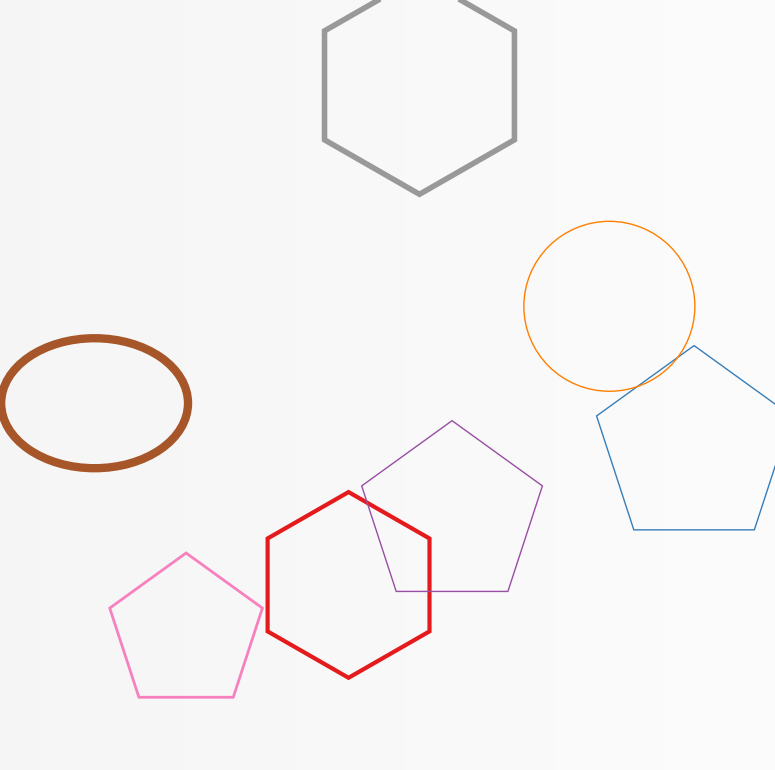[{"shape": "hexagon", "thickness": 1.5, "radius": 0.6, "center": [0.45, 0.24]}, {"shape": "pentagon", "thickness": 0.5, "radius": 0.66, "center": [0.896, 0.419]}, {"shape": "pentagon", "thickness": 0.5, "radius": 0.61, "center": [0.583, 0.331]}, {"shape": "circle", "thickness": 0.5, "radius": 0.55, "center": [0.786, 0.602]}, {"shape": "oval", "thickness": 3, "radius": 0.6, "center": [0.122, 0.476]}, {"shape": "pentagon", "thickness": 1, "radius": 0.52, "center": [0.24, 0.178]}, {"shape": "hexagon", "thickness": 2, "radius": 0.71, "center": [0.541, 0.889]}]